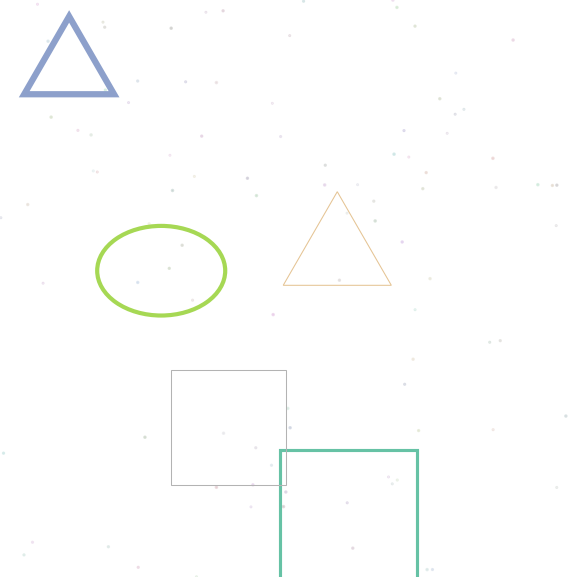[{"shape": "square", "thickness": 1.5, "radius": 0.59, "center": [0.603, 0.102]}, {"shape": "triangle", "thickness": 3, "radius": 0.45, "center": [0.12, 0.881]}, {"shape": "oval", "thickness": 2, "radius": 0.55, "center": [0.279, 0.53]}, {"shape": "triangle", "thickness": 0.5, "radius": 0.54, "center": [0.584, 0.559]}, {"shape": "square", "thickness": 0.5, "radius": 0.5, "center": [0.396, 0.259]}]